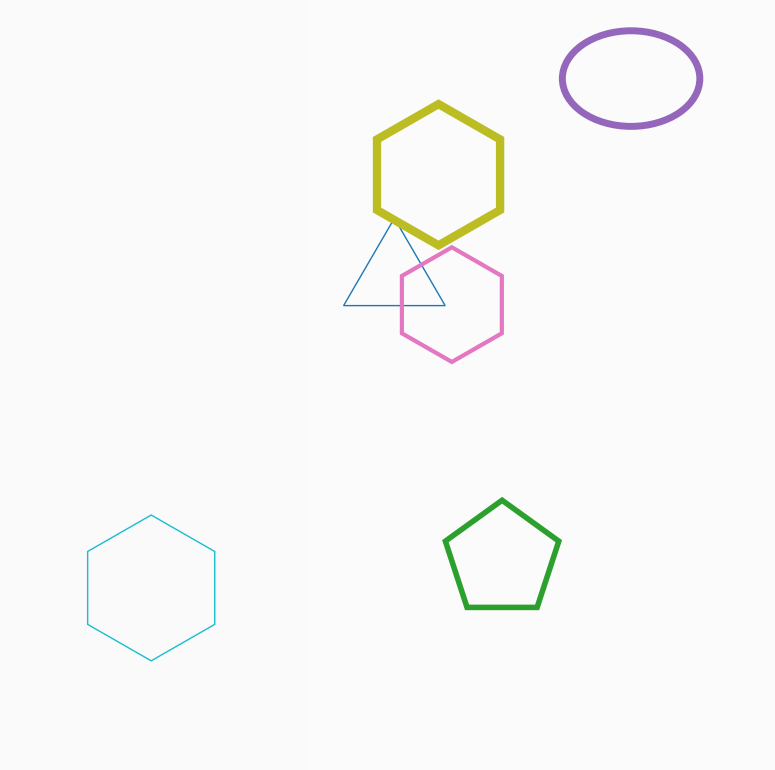[{"shape": "triangle", "thickness": 0.5, "radius": 0.38, "center": [0.509, 0.641]}, {"shape": "pentagon", "thickness": 2, "radius": 0.38, "center": [0.648, 0.273]}, {"shape": "oval", "thickness": 2.5, "radius": 0.44, "center": [0.814, 0.898]}, {"shape": "hexagon", "thickness": 1.5, "radius": 0.37, "center": [0.583, 0.604]}, {"shape": "hexagon", "thickness": 3, "radius": 0.46, "center": [0.566, 0.773]}, {"shape": "hexagon", "thickness": 0.5, "radius": 0.47, "center": [0.195, 0.236]}]